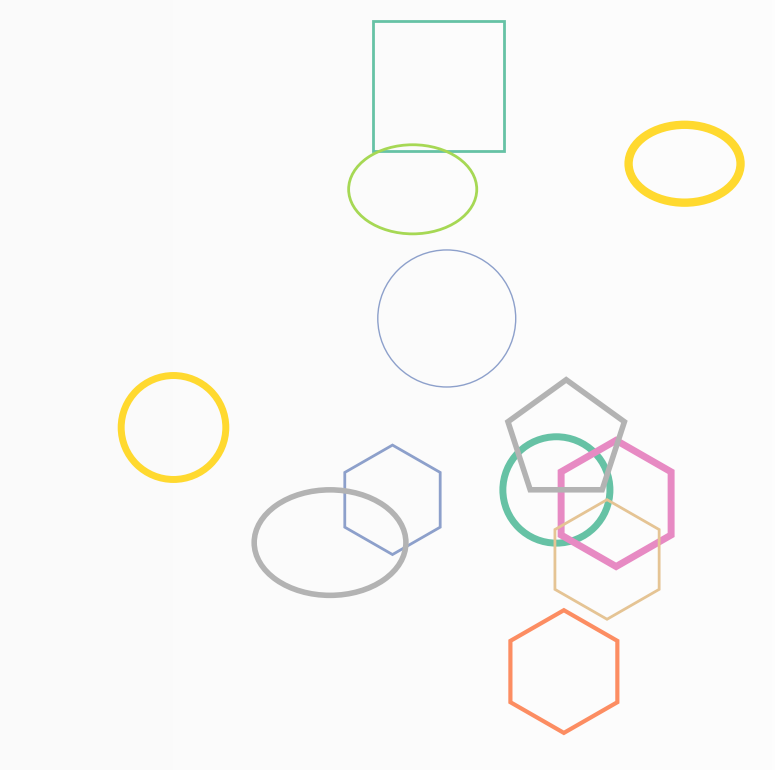[{"shape": "square", "thickness": 1, "radius": 0.42, "center": [0.565, 0.888]}, {"shape": "circle", "thickness": 2.5, "radius": 0.35, "center": [0.718, 0.364]}, {"shape": "hexagon", "thickness": 1.5, "radius": 0.4, "center": [0.728, 0.128]}, {"shape": "circle", "thickness": 0.5, "radius": 0.44, "center": [0.576, 0.586]}, {"shape": "hexagon", "thickness": 1, "radius": 0.36, "center": [0.506, 0.351]}, {"shape": "hexagon", "thickness": 2.5, "radius": 0.41, "center": [0.795, 0.346]}, {"shape": "oval", "thickness": 1, "radius": 0.41, "center": [0.533, 0.754]}, {"shape": "oval", "thickness": 3, "radius": 0.36, "center": [0.883, 0.787]}, {"shape": "circle", "thickness": 2.5, "radius": 0.34, "center": [0.224, 0.445]}, {"shape": "hexagon", "thickness": 1, "radius": 0.39, "center": [0.783, 0.273]}, {"shape": "oval", "thickness": 2, "radius": 0.49, "center": [0.426, 0.295]}, {"shape": "pentagon", "thickness": 2, "radius": 0.39, "center": [0.731, 0.428]}]